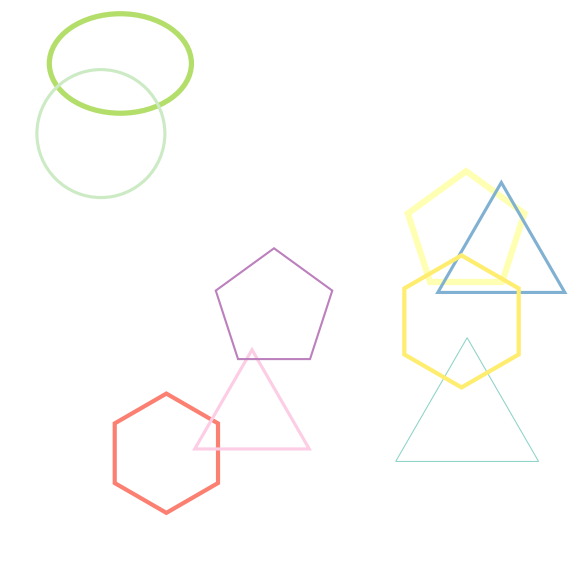[{"shape": "triangle", "thickness": 0.5, "radius": 0.71, "center": [0.809, 0.272]}, {"shape": "pentagon", "thickness": 3, "radius": 0.53, "center": [0.807, 0.597]}, {"shape": "hexagon", "thickness": 2, "radius": 0.52, "center": [0.288, 0.214]}, {"shape": "triangle", "thickness": 1.5, "radius": 0.63, "center": [0.868, 0.556]}, {"shape": "oval", "thickness": 2.5, "radius": 0.62, "center": [0.208, 0.889]}, {"shape": "triangle", "thickness": 1.5, "radius": 0.57, "center": [0.436, 0.279]}, {"shape": "pentagon", "thickness": 1, "radius": 0.53, "center": [0.475, 0.463]}, {"shape": "circle", "thickness": 1.5, "radius": 0.55, "center": [0.175, 0.768]}, {"shape": "hexagon", "thickness": 2, "radius": 0.57, "center": [0.799, 0.443]}]